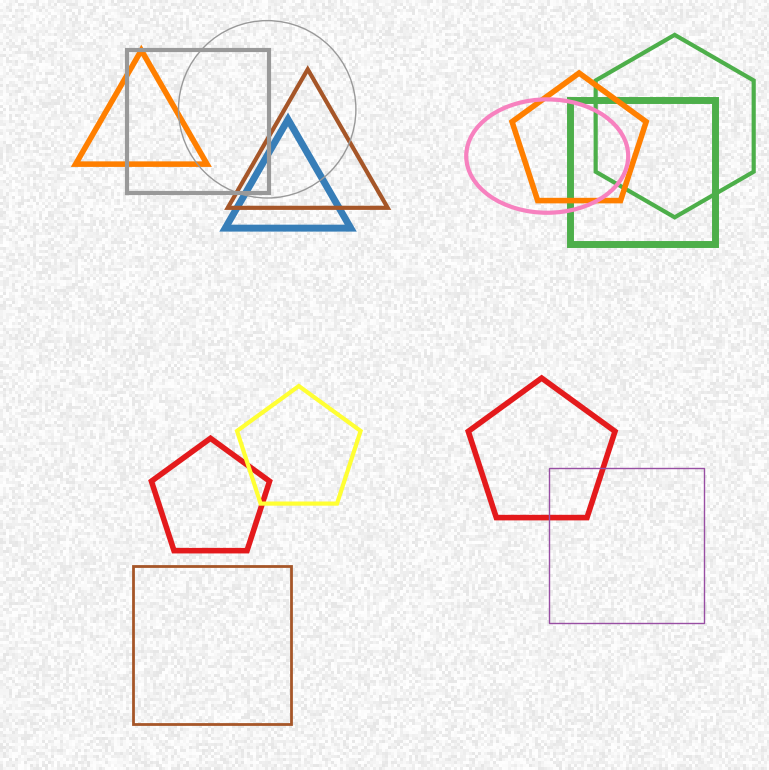[{"shape": "pentagon", "thickness": 2, "radius": 0.4, "center": [0.273, 0.35]}, {"shape": "pentagon", "thickness": 2, "radius": 0.5, "center": [0.703, 0.409]}, {"shape": "triangle", "thickness": 2.5, "radius": 0.47, "center": [0.374, 0.751]}, {"shape": "square", "thickness": 2.5, "radius": 0.47, "center": [0.834, 0.777]}, {"shape": "hexagon", "thickness": 1.5, "radius": 0.59, "center": [0.876, 0.836]}, {"shape": "square", "thickness": 0.5, "radius": 0.5, "center": [0.813, 0.292]}, {"shape": "triangle", "thickness": 2, "radius": 0.49, "center": [0.184, 0.836]}, {"shape": "pentagon", "thickness": 2, "radius": 0.46, "center": [0.752, 0.814]}, {"shape": "pentagon", "thickness": 1.5, "radius": 0.42, "center": [0.388, 0.414]}, {"shape": "square", "thickness": 1, "radius": 0.51, "center": [0.275, 0.162]}, {"shape": "triangle", "thickness": 1.5, "radius": 0.6, "center": [0.4, 0.79]}, {"shape": "oval", "thickness": 1.5, "radius": 0.53, "center": [0.711, 0.797]}, {"shape": "circle", "thickness": 0.5, "radius": 0.58, "center": [0.347, 0.858]}, {"shape": "square", "thickness": 1.5, "radius": 0.46, "center": [0.257, 0.842]}]